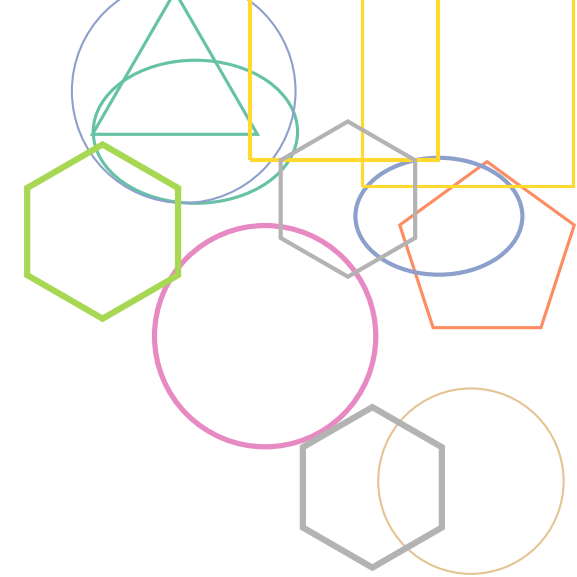[{"shape": "triangle", "thickness": 1.5, "radius": 0.82, "center": [0.303, 0.849]}, {"shape": "oval", "thickness": 1.5, "radius": 0.88, "center": [0.338, 0.771]}, {"shape": "pentagon", "thickness": 1.5, "radius": 0.79, "center": [0.843, 0.56]}, {"shape": "circle", "thickness": 1, "radius": 0.97, "center": [0.318, 0.841]}, {"shape": "oval", "thickness": 2, "radius": 0.72, "center": [0.76, 0.625]}, {"shape": "circle", "thickness": 2.5, "radius": 0.96, "center": [0.459, 0.417]}, {"shape": "hexagon", "thickness": 3, "radius": 0.75, "center": [0.178, 0.598]}, {"shape": "square", "thickness": 2, "radius": 0.81, "center": [0.596, 0.886]}, {"shape": "square", "thickness": 1.5, "radius": 0.91, "center": [0.809, 0.859]}, {"shape": "circle", "thickness": 1, "radius": 0.8, "center": [0.815, 0.166]}, {"shape": "hexagon", "thickness": 2, "radius": 0.67, "center": [0.602, 0.654]}, {"shape": "hexagon", "thickness": 3, "radius": 0.69, "center": [0.645, 0.155]}]